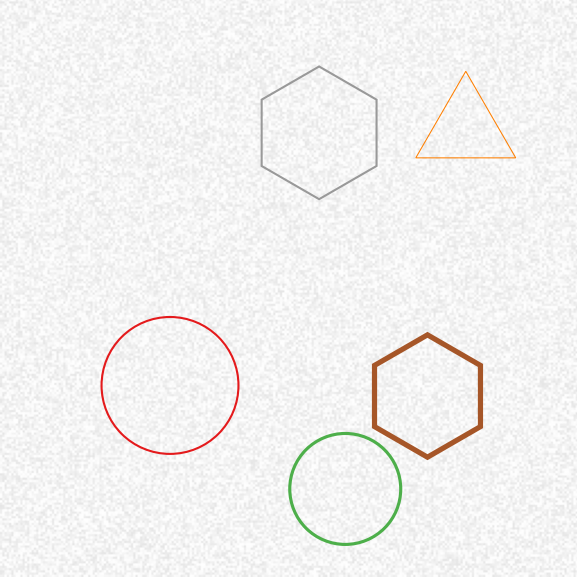[{"shape": "circle", "thickness": 1, "radius": 0.59, "center": [0.294, 0.332]}, {"shape": "circle", "thickness": 1.5, "radius": 0.48, "center": [0.598, 0.152]}, {"shape": "triangle", "thickness": 0.5, "radius": 0.5, "center": [0.807, 0.776]}, {"shape": "hexagon", "thickness": 2.5, "radius": 0.53, "center": [0.74, 0.313]}, {"shape": "hexagon", "thickness": 1, "radius": 0.57, "center": [0.553, 0.769]}]